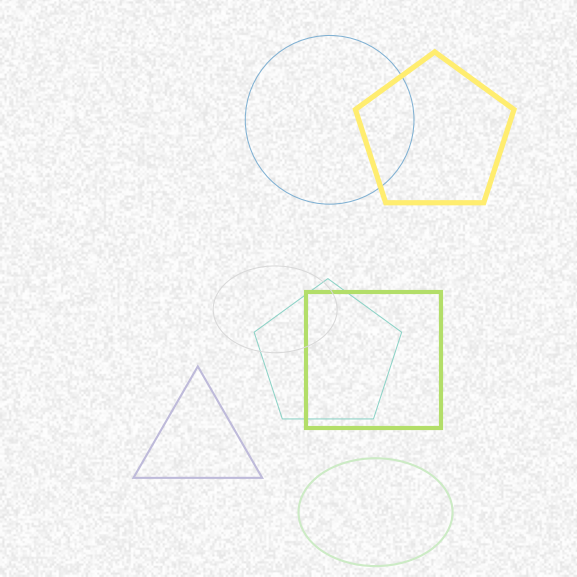[{"shape": "pentagon", "thickness": 0.5, "radius": 0.67, "center": [0.568, 0.382]}, {"shape": "triangle", "thickness": 1, "radius": 0.64, "center": [0.343, 0.236]}, {"shape": "circle", "thickness": 0.5, "radius": 0.73, "center": [0.571, 0.792]}, {"shape": "square", "thickness": 2, "radius": 0.58, "center": [0.647, 0.376]}, {"shape": "oval", "thickness": 0.5, "radius": 0.54, "center": [0.476, 0.463]}, {"shape": "oval", "thickness": 1, "radius": 0.67, "center": [0.65, 0.112]}, {"shape": "pentagon", "thickness": 2.5, "radius": 0.72, "center": [0.753, 0.765]}]